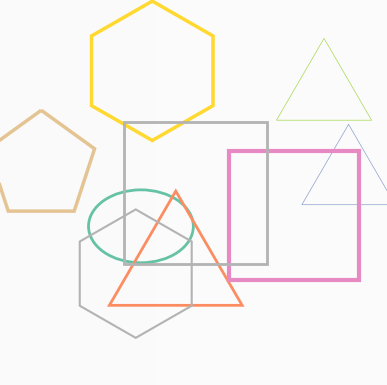[{"shape": "oval", "thickness": 2, "radius": 0.68, "center": [0.364, 0.412]}, {"shape": "triangle", "thickness": 2, "radius": 0.99, "center": [0.454, 0.306]}, {"shape": "triangle", "thickness": 0.5, "radius": 0.7, "center": [0.899, 0.538]}, {"shape": "square", "thickness": 3, "radius": 0.84, "center": [0.759, 0.44]}, {"shape": "triangle", "thickness": 0.5, "radius": 0.71, "center": [0.836, 0.759]}, {"shape": "hexagon", "thickness": 2.5, "radius": 0.91, "center": [0.393, 0.816]}, {"shape": "pentagon", "thickness": 2.5, "radius": 0.72, "center": [0.106, 0.569]}, {"shape": "square", "thickness": 2, "radius": 0.92, "center": [0.505, 0.499]}, {"shape": "hexagon", "thickness": 1.5, "radius": 0.83, "center": [0.35, 0.289]}]